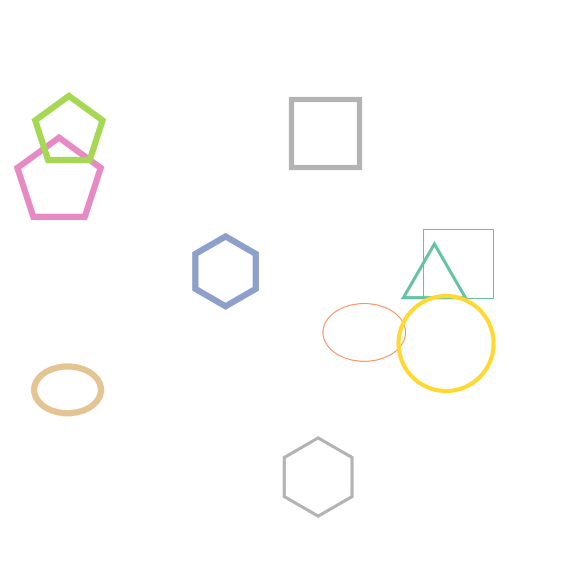[{"shape": "triangle", "thickness": 1.5, "radius": 0.31, "center": [0.752, 0.515]}, {"shape": "square", "thickness": 0.5, "radius": 0.3, "center": [0.793, 0.543]}, {"shape": "oval", "thickness": 0.5, "radius": 0.36, "center": [0.631, 0.424]}, {"shape": "hexagon", "thickness": 3, "radius": 0.3, "center": [0.391, 0.529]}, {"shape": "pentagon", "thickness": 3, "radius": 0.38, "center": [0.102, 0.685]}, {"shape": "pentagon", "thickness": 3, "radius": 0.31, "center": [0.119, 0.772]}, {"shape": "circle", "thickness": 2, "radius": 0.41, "center": [0.772, 0.404]}, {"shape": "oval", "thickness": 3, "radius": 0.29, "center": [0.117, 0.324]}, {"shape": "hexagon", "thickness": 1.5, "radius": 0.34, "center": [0.551, 0.173]}, {"shape": "square", "thickness": 2.5, "radius": 0.29, "center": [0.563, 0.769]}]